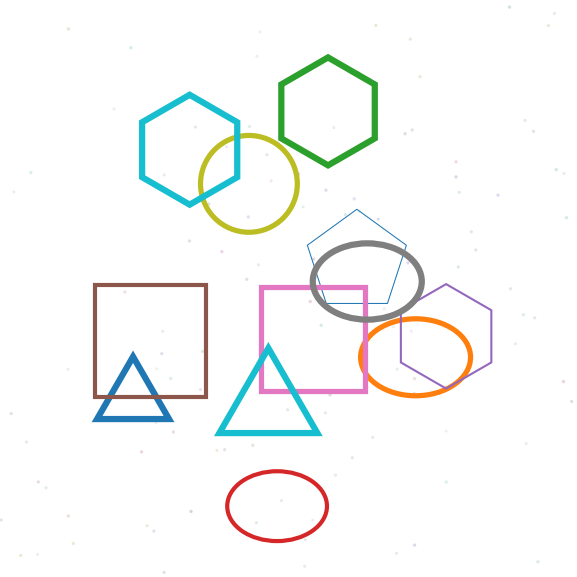[{"shape": "triangle", "thickness": 3, "radius": 0.36, "center": [0.23, 0.309]}, {"shape": "pentagon", "thickness": 0.5, "radius": 0.45, "center": [0.618, 0.547]}, {"shape": "oval", "thickness": 2.5, "radius": 0.48, "center": [0.72, 0.38]}, {"shape": "hexagon", "thickness": 3, "radius": 0.47, "center": [0.568, 0.806]}, {"shape": "oval", "thickness": 2, "radius": 0.43, "center": [0.48, 0.123]}, {"shape": "hexagon", "thickness": 1, "radius": 0.45, "center": [0.772, 0.417]}, {"shape": "square", "thickness": 2, "radius": 0.48, "center": [0.261, 0.409]}, {"shape": "square", "thickness": 2.5, "radius": 0.45, "center": [0.541, 0.412]}, {"shape": "oval", "thickness": 3, "radius": 0.47, "center": [0.636, 0.512]}, {"shape": "circle", "thickness": 2.5, "radius": 0.42, "center": [0.431, 0.681]}, {"shape": "hexagon", "thickness": 3, "radius": 0.48, "center": [0.328, 0.74]}, {"shape": "triangle", "thickness": 3, "radius": 0.49, "center": [0.465, 0.298]}]